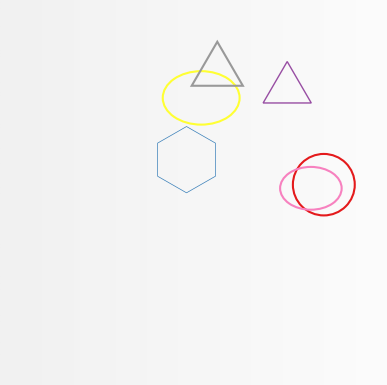[{"shape": "circle", "thickness": 1.5, "radius": 0.4, "center": [0.836, 0.52]}, {"shape": "hexagon", "thickness": 0.5, "radius": 0.43, "center": [0.481, 0.585]}, {"shape": "triangle", "thickness": 1, "radius": 0.36, "center": [0.741, 0.768]}, {"shape": "oval", "thickness": 1.5, "radius": 0.5, "center": [0.519, 0.746]}, {"shape": "oval", "thickness": 1.5, "radius": 0.4, "center": [0.802, 0.511]}, {"shape": "triangle", "thickness": 1.5, "radius": 0.38, "center": [0.561, 0.815]}]